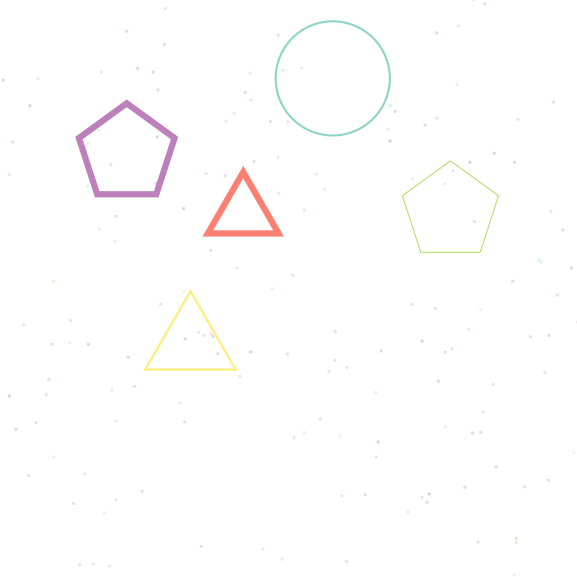[{"shape": "circle", "thickness": 1, "radius": 0.49, "center": [0.576, 0.863]}, {"shape": "triangle", "thickness": 3, "radius": 0.35, "center": [0.421, 0.63]}, {"shape": "pentagon", "thickness": 0.5, "radius": 0.44, "center": [0.78, 0.633]}, {"shape": "pentagon", "thickness": 3, "radius": 0.44, "center": [0.219, 0.733]}, {"shape": "triangle", "thickness": 1, "radius": 0.45, "center": [0.33, 0.404]}]